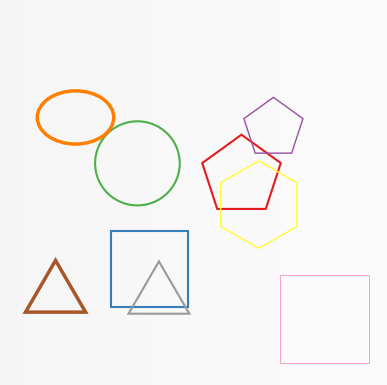[{"shape": "pentagon", "thickness": 1.5, "radius": 0.53, "center": [0.623, 0.544]}, {"shape": "square", "thickness": 1.5, "radius": 0.5, "center": [0.385, 0.302]}, {"shape": "circle", "thickness": 1.5, "radius": 0.55, "center": [0.355, 0.576]}, {"shape": "pentagon", "thickness": 1, "radius": 0.4, "center": [0.706, 0.667]}, {"shape": "oval", "thickness": 2.5, "radius": 0.49, "center": [0.195, 0.695]}, {"shape": "hexagon", "thickness": 1, "radius": 0.57, "center": [0.668, 0.469]}, {"shape": "triangle", "thickness": 2.5, "radius": 0.45, "center": [0.143, 0.234]}, {"shape": "square", "thickness": 0.5, "radius": 0.58, "center": [0.837, 0.172]}, {"shape": "triangle", "thickness": 1.5, "radius": 0.45, "center": [0.41, 0.23]}]